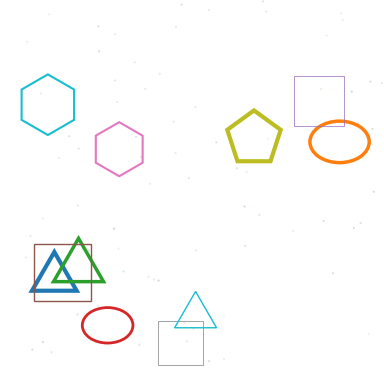[{"shape": "triangle", "thickness": 3, "radius": 0.34, "center": [0.141, 0.278]}, {"shape": "oval", "thickness": 2.5, "radius": 0.39, "center": [0.882, 0.631]}, {"shape": "triangle", "thickness": 2.5, "radius": 0.37, "center": [0.204, 0.306]}, {"shape": "oval", "thickness": 2, "radius": 0.33, "center": [0.28, 0.155]}, {"shape": "square", "thickness": 0.5, "radius": 0.32, "center": [0.829, 0.737]}, {"shape": "square", "thickness": 1, "radius": 0.37, "center": [0.163, 0.293]}, {"shape": "hexagon", "thickness": 1.5, "radius": 0.35, "center": [0.31, 0.612]}, {"shape": "square", "thickness": 0.5, "radius": 0.29, "center": [0.469, 0.109]}, {"shape": "pentagon", "thickness": 3, "radius": 0.36, "center": [0.66, 0.64]}, {"shape": "triangle", "thickness": 1, "radius": 0.31, "center": [0.508, 0.18]}, {"shape": "hexagon", "thickness": 1.5, "radius": 0.39, "center": [0.124, 0.728]}]